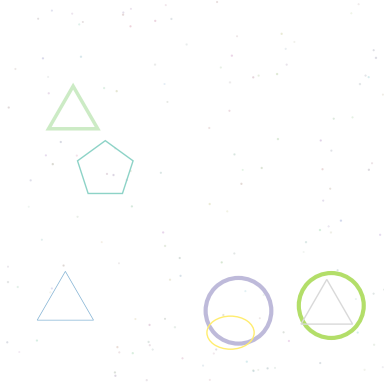[{"shape": "pentagon", "thickness": 1, "radius": 0.38, "center": [0.273, 0.559]}, {"shape": "circle", "thickness": 3, "radius": 0.43, "center": [0.619, 0.193]}, {"shape": "triangle", "thickness": 0.5, "radius": 0.42, "center": [0.17, 0.211]}, {"shape": "circle", "thickness": 3, "radius": 0.42, "center": [0.86, 0.206]}, {"shape": "triangle", "thickness": 1, "radius": 0.39, "center": [0.849, 0.197]}, {"shape": "triangle", "thickness": 2.5, "radius": 0.37, "center": [0.19, 0.702]}, {"shape": "oval", "thickness": 1, "radius": 0.31, "center": [0.599, 0.136]}]